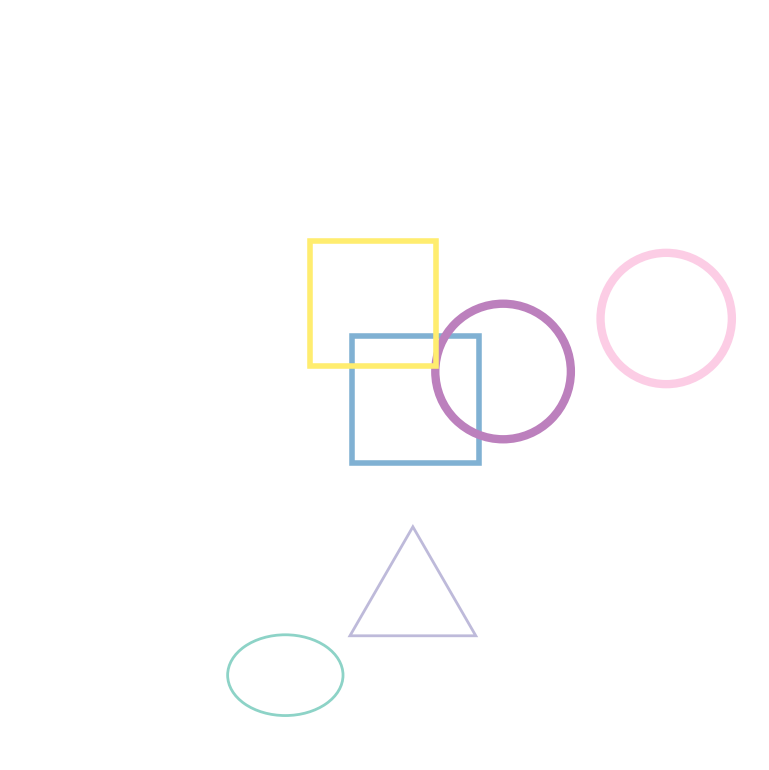[{"shape": "oval", "thickness": 1, "radius": 0.37, "center": [0.371, 0.123]}, {"shape": "triangle", "thickness": 1, "radius": 0.47, "center": [0.536, 0.221]}, {"shape": "square", "thickness": 2, "radius": 0.41, "center": [0.54, 0.481]}, {"shape": "circle", "thickness": 3, "radius": 0.43, "center": [0.865, 0.586]}, {"shape": "circle", "thickness": 3, "radius": 0.44, "center": [0.653, 0.518]}, {"shape": "square", "thickness": 2, "radius": 0.41, "center": [0.484, 0.606]}]